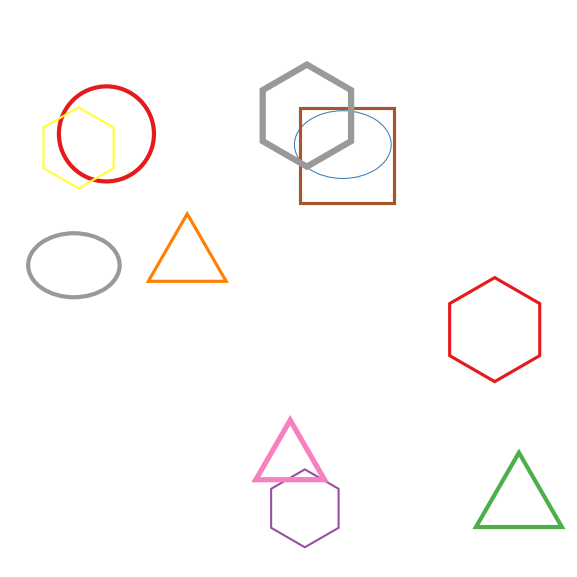[{"shape": "circle", "thickness": 2, "radius": 0.41, "center": [0.184, 0.767]}, {"shape": "hexagon", "thickness": 1.5, "radius": 0.45, "center": [0.857, 0.428]}, {"shape": "oval", "thickness": 0.5, "radius": 0.42, "center": [0.594, 0.749]}, {"shape": "triangle", "thickness": 2, "radius": 0.43, "center": [0.899, 0.129]}, {"shape": "hexagon", "thickness": 1, "radius": 0.34, "center": [0.528, 0.119]}, {"shape": "triangle", "thickness": 1.5, "radius": 0.39, "center": [0.324, 0.551]}, {"shape": "hexagon", "thickness": 1, "radius": 0.35, "center": [0.136, 0.743]}, {"shape": "square", "thickness": 1.5, "radius": 0.41, "center": [0.601, 0.73]}, {"shape": "triangle", "thickness": 2.5, "radius": 0.34, "center": [0.502, 0.203]}, {"shape": "hexagon", "thickness": 3, "radius": 0.44, "center": [0.531, 0.799]}, {"shape": "oval", "thickness": 2, "radius": 0.4, "center": [0.128, 0.54]}]